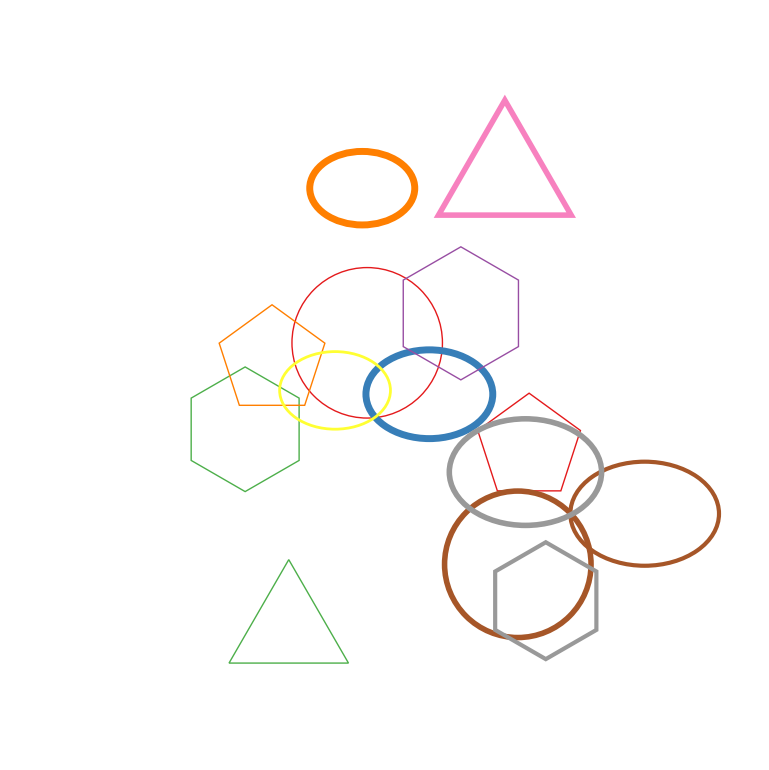[{"shape": "circle", "thickness": 0.5, "radius": 0.49, "center": [0.477, 0.555]}, {"shape": "pentagon", "thickness": 0.5, "radius": 0.35, "center": [0.687, 0.419]}, {"shape": "oval", "thickness": 2.5, "radius": 0.41, "center": [0.558, 0.488]}, {"shape": "hexagon", "thickness": 0.5, "radius": 0.4, "center": [0.318, 0.443]}, {"shape": "triangle", "thickness": 0.5, "radius": 0.45, "center": [0.375, 0.184]}, {"shape": "hexagon", "thickness": 0.5, "radius": 0.43, "center": [0.599, 0.593]}, {"shape": "pentagon", "thickness": 0.5, "radius": 0.36, "center": [0.353, 0.532]}, {"shape": "oval", "thickness": 2.5, "radius": 0.34, "center": [0.47, 0.756]}, {"shape": "oval", "thickness": 1, "radius": 0.36, "center": [0.435, 0.493]}, {"shape": "oval", "thickness": 1.5, "radius": 0.48, "center": [0.837, 0.333]}, {"shape": "circle", "thickness": 2, "radius": 0.48, "center": [0.672, 0.267]}, {"shape": "triangle", "thickness": 2, "radius": 0.5, "center": [0.656, 0.77]}, {"shape": "hexagon", "thickness": 1.5, "radius": 0.38, "center": [0.709, 0.22]}, {"shape": "oval", "thickness": 2, "radius": 0.49, "center": [0.682, 0.387]}]